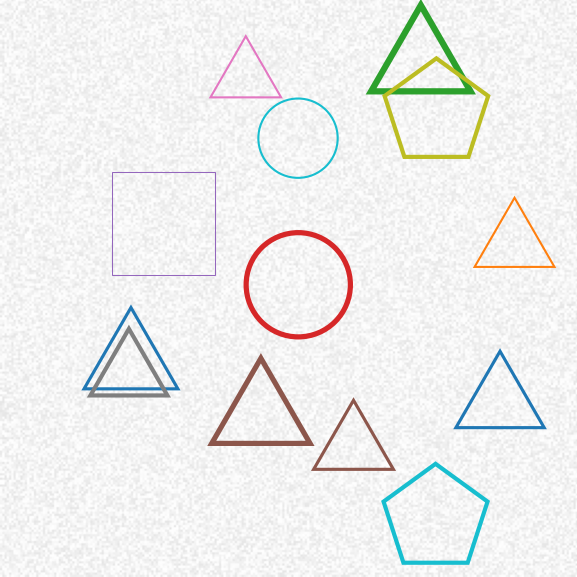[{"shape": "triangle", "thickness": 1.5, "radius": 0.44, "center": [0.866, 0.303]}, {"shape": "triangle", "thickness": 1.5, "radius": 0.47, "center": [0.227, 0.373]}, {"shape": "triangle", "thickness": 1, "radius": 0.4, "center": [0.891, 0.577]}, {"shape": "triangle", "thickness": 3, "radius": 0.5, "center": [0.729, 0.891]}, {"shape": "circle", "thickness": 2.5, "radius": 0.45, "center": [0.516, 0.506]}, {"shape": "square", "thickness": 0.5, "radius": 0.45, "center": [0.283, 0.612]}, {"shape": "triangle", "thickness": 1.5, "radius": 0.4, "center": [0.612, 0.226]}, {"shape": "triangle", "thickness": 2.5, "radius": 0.49, "center": [0.452, 0.28]}, {"shape": "triangle", "thickness": 1, "radius": 0.35, "center": [0.426, 0.866]}, {"shape": "triangle", "thickness": 2, "radius": 0.38, "center": [0.223, 0.353]}, {"shape": "pentagon", "thickness": 2, "radius": 0.47, "center": [0.756, 0.804]}, {"shape": "circle", "thickness": 1, "radius": 0.34, "center": [0.516, 0.76]}, {"shape": "pentagon", "thickness": 2, "radius": 0.47, "center": [0.754, 0.101]}]